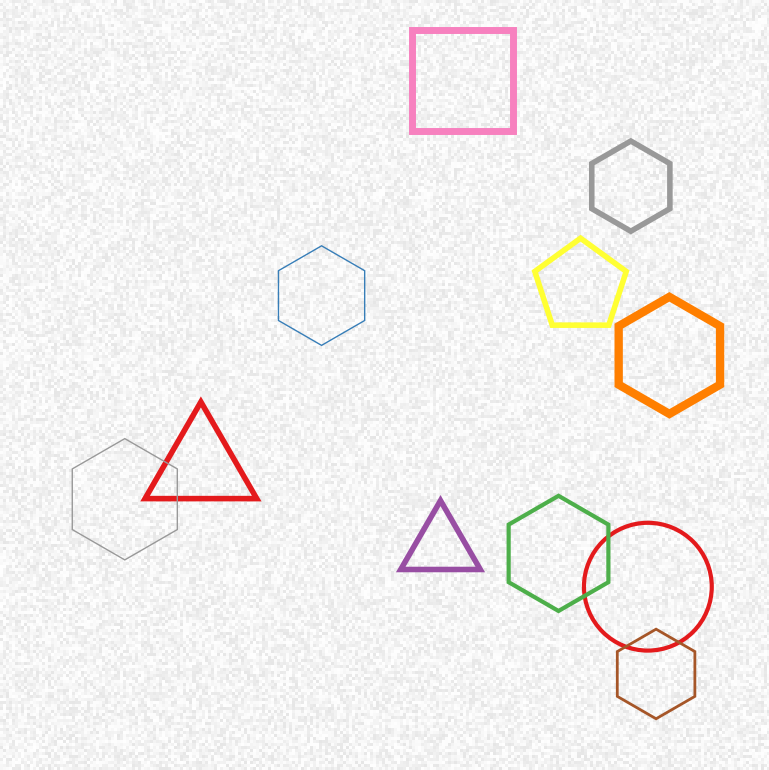[{"shape": "circle", "thickness": 1.5, "radius": 0.41, "center": [0.841, 0.238]}, {"shape": "triangle", "thickness": 2, "radius": 0.42, "center": [0.261, 0.394]}, {"shape": "hexagon", "thickness": 0.5, "radius": 0.32, "center": [0.418, 0.616]}, {"shape": "hexagon", "thickness": 1.5, "radius": 0.37, "center": [0.725, 0.281]}, {"shape": "triangle", "thickness": 2, "radius": 0.3, "center": [0.572, 0.29]}, {"shape": "hexagon", "thickness": 3, "radius": 0.38, "center": [0.869, 0.538]}, {"shape": "pentagon", "thickness": 2, "radius": 0.31, "center": [0.754, 0.628]}, {"shape": "hexagon", "thickness": 1, "radius": 0.29, "center": [0.852, 0.125]}, {"shape": "square", "thickness": 2.5, "radius": 0.33, "center": [0.601, 0.895]}, {"shape": "hexagon", "thickness": 2, "radius": 0.29, "center": [0.819, 0.758]}, {"shape": "hexagon", "thickness": 0.5, "radius": 0.39, "center": [0.162, 0.352]}]